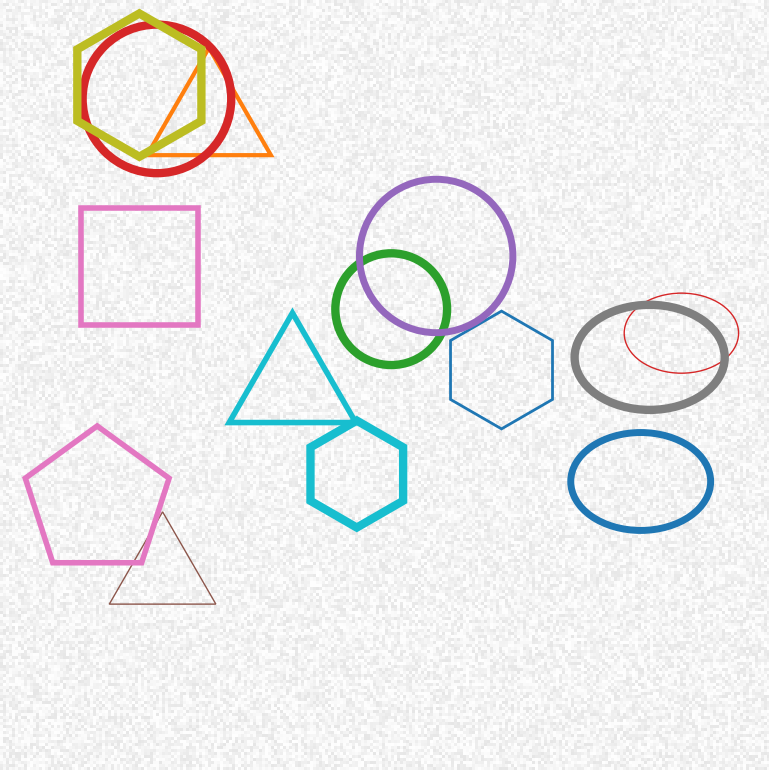[{"shape": "hexagon", "thickness": 1, "radius": 0.38, "center": [0.651, 0.519]}, {"shape": "oval", "thickness": 2.5, "radius": 0.45, "center": [0.832, 0.375]}, {"shape": "triangle", "thickness": 1.5, "radius": 0.46, "center": [0.271, 0.845]}, {"shape": "circle", "thickness": 3, "radius": 0.36, "center": [0.508, 0.598]}, {"shape": "circle", "thickness": 3, "radius": 0.48, "center": [0.204, 0.872]}, {"shape": "oval", "thickness": 0.5, "radius": 0.37, "center": [0.885, 0.567]}, {"shape": "circle", "thickness": 2.5, "radius": 0.5, "center": [0.566, 0.668]}, {"shape": "triangle", "thickness": 0.5, "radius": 0.4, "center": [0.211, 0.255]}, {"shape": "pentagon", "thickness": 2, "radius": 0.49, "center": [0.126, 0.349]}, {"shape": "square", "thickness": 2, "radius": 0.38, "center": [0.182, 0.653]}, {"shape": "oval", "thickness": 3, "radius": 0.49, "center": [0.844, 0.536]}, {"shape": "hexagon", "thickness": 3, "radius": 0.47, "center": [0.181, 0.889]}, {"shape": "triangle", "thickness": 2, "radius": 0.47, "center": [0.38, 0.499]}, {"shape": "hexagon", "thickness": 3, "radius": 0.35, "center": [0.463, 0.384]}]